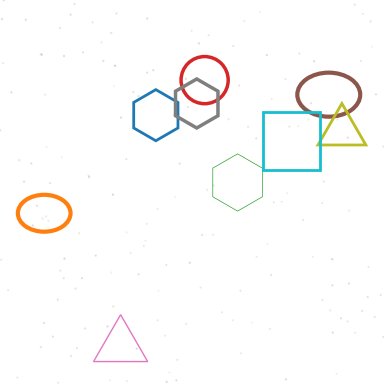[{"shape": "hexagon", "thickness": 2, "radius": 0.33, "center": [0.405, 0.701]}, {"shape": "oval", "thickness": 3, "radius": 0.34, "center": [0.115, 0.446]}, {"shape": "hexagon", "thickness": 0.5, "radius": 0.37, "center": [0.617, 0.526]}, {"shape": "circle", "thickness": 2.5, "radius": 0.31, "center": [0.531, 0.792]}, {"shape": "oval", "thickness": 3, "radius": 0.41, "center": [0.854, 0.754]}, {"shape": "triangle", "thickness": 1, "radius": 0.41, "center": [0.313, 0.101]}, {"shape": "hexagon", "thickness": 2.5, "radius": 0.32, "center": [0.511, 0.731]}, {"shape": "triangle", "thickness": 2, "radius": 0.36, "center": [0.888, 0.659]}, {"shape": "square", "thickness": 2, "radius": 0.37, "center": [0.757, 0.634]}]